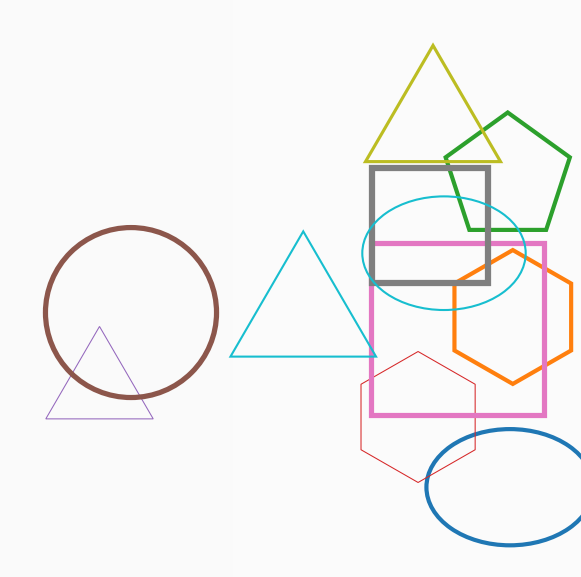[{"shape": "oval", "thickness": 2, "radius": 0.72, "center": [0.877, 0.155]}, {"shape": "hexagon", "thickness": 2, "radius": 0.58, "center": [0.882, 0.45]}, {"shape": "pentagon", "thickness": 2, "radius": 0.56, "center": [0.874, 0.692]}, {"shape": "hexagon", "thickness": 0.5, "radius": 0.57, "center": [0.719, 0.277]}, {"shape": "triangle", "thickness": 0.5, "radius": 0.53, "center": [0.171, 0.327]}, {"shape": "circle", "thickness": 2.5, "radius": 0.74, "center": [0.225, 0.458]}, {"shape": "square", "thickness": 2.5, "radius": 0.75, "center": [0.787, 0.429]}, {"shape": "square", "thickness": 3, "radius": 0.5, "center": [0.74, 0.608]}, {"shape": "triangle", "thickness": 1.5, "radius": 0.67, "center": [0.745, 0.786]}, {"shape": "oval", "thickness": 1, "radius": 0.7, "center": [0.764, 0.561]}, {"shape": "triangle", "thickness": 1, "radius": 0.72, "center": [0.522, 0.454]}]